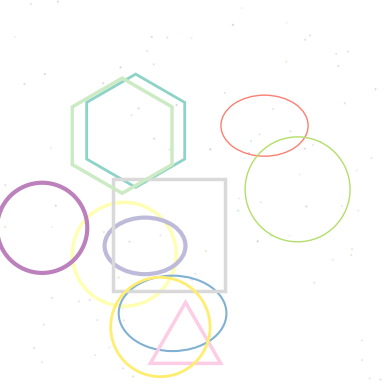[{"shape": "hexagon", "thickness": 2, "radius": 0.74, "center": [0.352, 0.66]}, {"shape": "circle", "thickness": 2.5, "radius": 0.67, "center": [0.323, 0.34]}, {"shape": "oval", "thickness": 3, "radius": 0.52, "center": [0.377, 0.361]}, {"shape": "oval", "thickness": 1, "radius": 0.57, "center": [0.687, 0.674]}, {"shape": "oval", "thickness": 1.5, "radius": 0.7, "center": [0.448, 0.186]}, {"shape": "circle", "thickness": 1, "radius": 0.68, "center": [0.773, 0.508]}, {"shape": "triangle", "thickness": 2.5, "radius": 0.53, "center": [0.482, 0.109]}, {"shape": "square", "thickness": 2.5, "radius": 0.73, "center": [0.439, 0.39]}, {"shape": "circle", "thickness": 3, "radius": 0.59, "center": [0.11, 0.408]}, {"shape": "hexagon", "thickness": 2.5, "radius": 0.75, "center": [0.317, 0.648]}, {"shape": "circle", "thickness": 2, "radius": 0.65, "center": [0.417, 0.151]}]